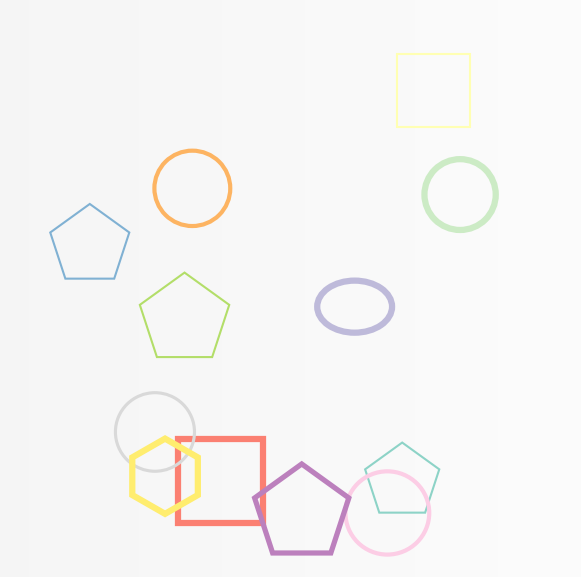[{"shape": "pentagon", "thickness": 1, "radius": 0.34, "center": [0.692, 0.166]}, {"shape": "square", "thickness": 1, "radius": 0.31, "center": [0.746, 0.843]}, {"shape": "oval", "thickness": 3, "radius": 0.32, "center": [0.61, 0.468]}, {"shape": "square", "thickness": 3, "radius": 0.37, "center": [0.38, 0.166]}, {"shape": "pentagon", "thickness": 1, "radius": 0.36, "center": [0.154, 0.574]}, {"shape": "circle", "thickness": 2, "radius": 0.33, "center": [0.331, 0.673]}, {"shape": "pentagon", "thickness": 1, "radius": 0.4, "center": [0.317, 0.446]}, {"shape": "circle", "thickness": 2, "radius": 0.36, "center": [0.666, 0.111]}, {"shape": "circle", "thickness": 1.5, "radius": 0.34, "center": [0.267, 0.251]}, {"shape": "pentagon", "thickness": 2.5, "radius": 0.43, "center": [0.519, 0.111]}, {"shape": "circle", "thickness": 3, "radius": 0.31, "center": [0.792, 0.662]}, {"shape": "hexagon", "thickness": 3, "radius": 0.33, "center": [0.284, 0.174]}]